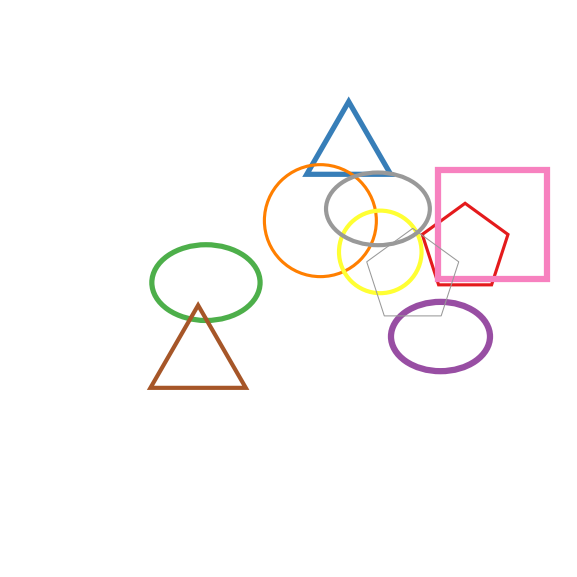[{"shape": "pentagon", "thickness": 1.5, "radius": 0.39, "center": [0.805, 0.569]}, {"shape": "triangle", "thickness": 2.5, "radius": 0.42, "center": [0.604, 0.739]}, {"shape": "oval", "thickness": 2.5, "radius": 0.47, "center": [0.357, 0.51]}, {"shape": "oval", "thickness": 3, "radius": 0.43, "center": [0.763, 0.416]}, {"shape": "circle", "thickness": 1.5, "radius": 0.48, "center": [0.555, 0.617]}, {"shape": "circle", "thickness": 2, "radius": 0.36, "center": [0.658, 0.563]}, {"shape": "triangle", "thickness": 2, "radius": 0.48, "center": [0.343, 0.375]}, {"shape": "square", "thickness": 3, "radius": 0.47, "center": [0.852, 0.61]}, {"shape": "pentagon", "thickness": 0.5, "radius": 0.42, "center": [0.715, 0.52]}, {"shape": "oval", "thickness": 2, "radius": 0.45, "center": [0.654, 0.637]}]